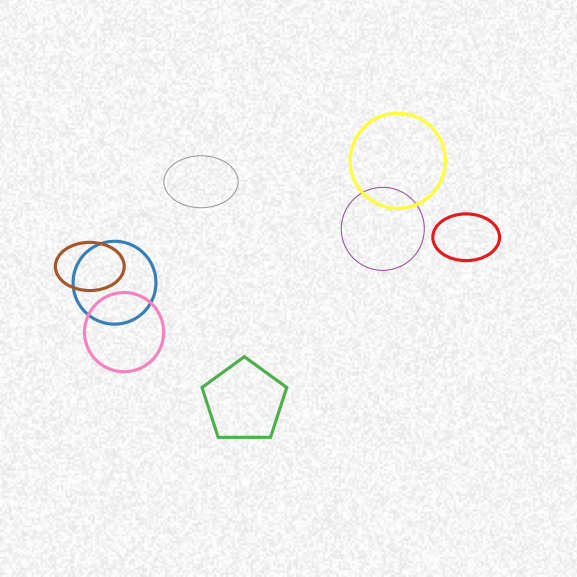[{"shape": "oval", "thickness": 1.5, "radius": 0.29, "center": [0.807, 0.588]}, {"shape": "circle", "thickness": 1.5, "radius": 0.36, "center": [0.198, 0.51]}, {"shape": "pentagon", "thickness": 1.5, "radius": 0.39, "center": [0.423, 0.304]}, {"shape": "circle", "thickness": 0.5, "radius": 0.36, "center": [0.663, 0.603]}, {"shape": "circle", "thickness": 1.5, "radius": 0.41, "center": [0.689, 0.721]}, {"shape": "oval", "thickness": 1.5, "radius": 0.3, "center": [0.155, 0.538]}, {"shape": "circle", "thickness": 1.5, "radius": 0.34, "center": [0.215, 0.424]}, {"shape": "oval", "thickness": 0.5, "radius": 0.32, "center": [0.348, 0.684]}]